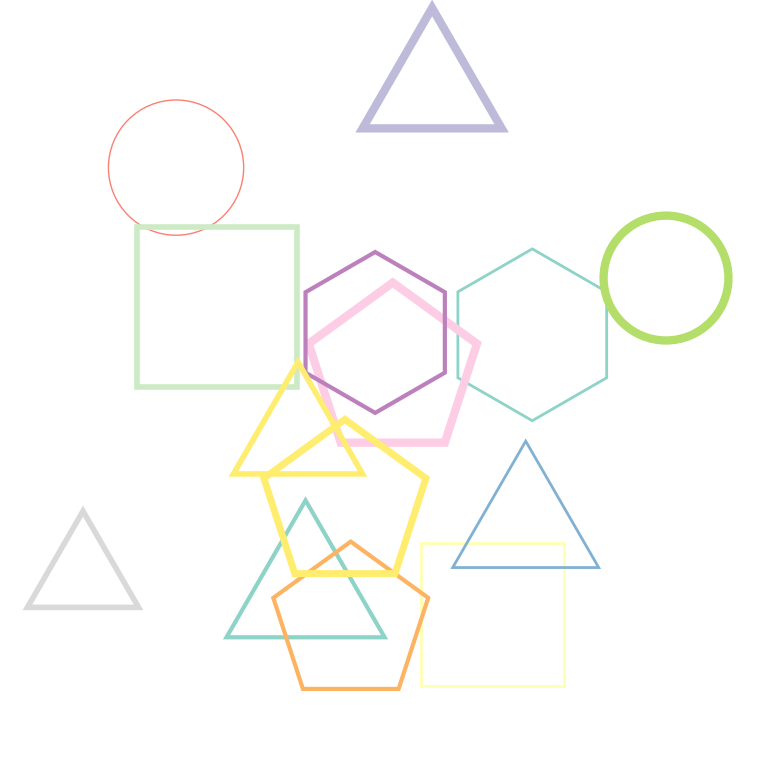[{"shape": "hexagon", "thickness": 1, "radius": 0.56, "center": [0.691, 0.565]}, {"shape": "triangle", "thickness": 1.5, "radius": 0.59, "center": [0.397, 0.232]}, {"shape": "square", "thickness": 1, "radius": 0.47, "center": [0.639, 0.202]}, {"shape": "triangle", "thickness": 3, "radius": 0.52, "center": [0.561, 0.885]}, {"shape": "circle", "thickness": 0.5, "radius": 0.44, "center": [0.229, 0.782]}, {"shape": "triangle", "thickness": 1, "radius": 0.55, "center": [0.683, 0.318]}, {"shape": "pentagon", "thickness": 1.5, "radius": 0.53, "center": [0.456, 0.191]}, {"shape": "circle", "thickness": 3, "radius": 0.41, "center": [0.865, 0.639]}, {"shape": "pentagon", "thickness": 3, "radius": 0.57, "center": [0.51, 0.518]}, {"shape": "triangle", "thickness": 2, "radius": 0.42, "center": [0.108, 0.253]}, {"shape": "hexagon", "thickness": 1.5, "radius": 0.52, "center": [0.487, 0.568]}, {"shape": "square", "thickness": 2, "radius": 0.52, "center": [0.282, 0.601]}, {"shape": "triangle", "thickness": 2, "radius": 0.48, "center": [0.387, 0.433]}, {"shape": "pentagon", "thickness": 2.5, "radius": 0.55, "center": [0.448, 0.345]}]